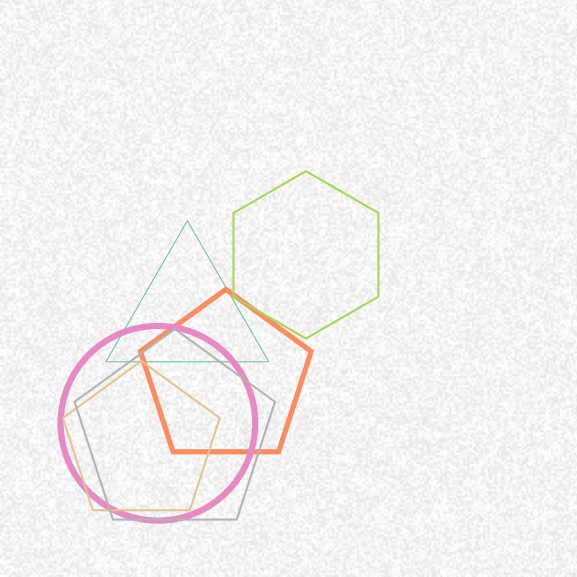[{"shape": "triangle", "thickness": 0.5, "radius": 0.81, "center": [0.324, 0.454]}, {"shape": "pentagon", "thickness": 2.5, "radius": 0.78, "center": [0.391, 0.343]}, {"shape": "circle", "thickness": 3, "radius": 0.84, "center": [0.273, 0.266]}, {"shape": "hexagon", "thickness": 1, "radius": 0.72, "center": [0.53, 0.558]}, {"shape": "pentagon", "thickness": 1, "radius": 0.71, "center": [0.245, 0.231]}, {"shape": "pentagon", "thickness": 1, "radius": 0.91, "center": [0.303, 0.247]}]